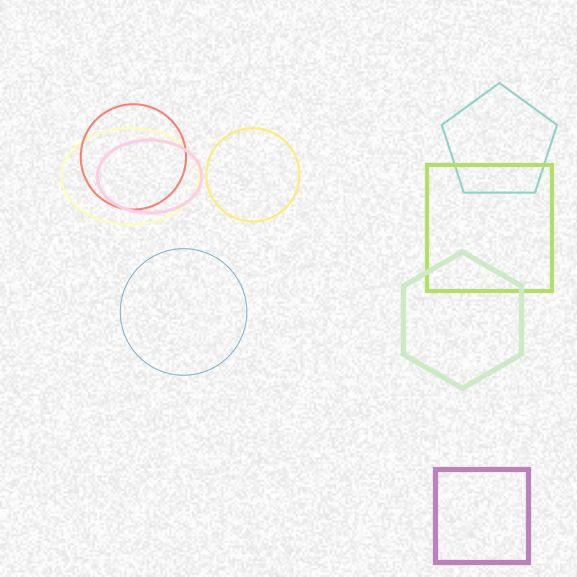[{"shape": "pentagon", "thickness": 1, "radius": 0.52, "center": [0.865, 0.75]}, {"shape": "oval", "thickness": 1, "radius": 0.6, "center": [0.225, 0.694]}, {"shape": "circle", "thickness": 1, "radius": 0.46, "center": [0.231, 0.727]}, {"shape": "circle", "thickness": 0.5, "radius": 0.55, "center": [0.318, 0.459]}, {"shape": "square", "thickness": 2, "radius": 0.54, "center": [0.847, 0.604]}, {"shape": "oval", "thickness": 1.5, "radius": 0.45, "center": [0.259, 0.693]}, {"shape": "square", "thickness": 2.5, "radius": 0.4, "center": [0.834, 0.107]}, {"shape": "hexagon", "thickness": 2.5, "radius": 0.59, "center": [0.801, 0.445]}, {"shape": "circle", "thickness": 1, "radius": 0.4, "center": [0.438, 0.696]}]